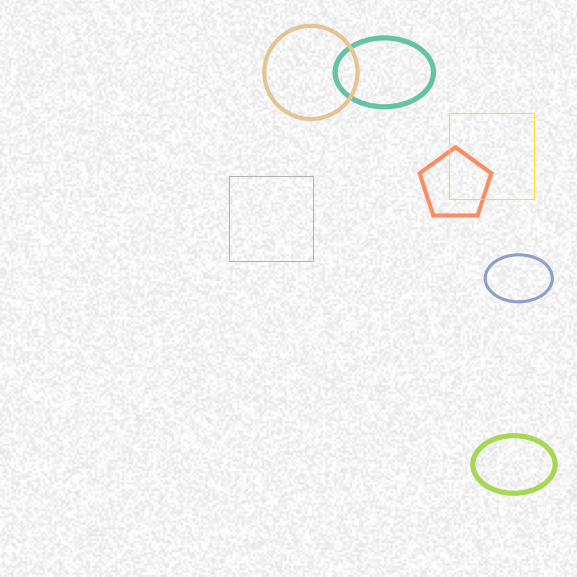[{"shape": "oval", "thickness": 2.5, "radius": 0.43, "center": [0.665, 0.874]}, {"shape": "pentagon", "thickness": 2, "radius": 0.33, "center": [0.789, 0.679]}, {"shape": "oval", "thickness": 1.5, "radius": 0.29, "center": [0.898, 0.517]}, {"shape": "oval", "thickness": 2.5, "radius": 0.36, "center": [0.89, 0.195]}, {"shape": "square", "thickness": 0.5, "radius": 0.37, "center": [0.851, 0.729]}, {"shape": "circle", "thickness": 2, "radius": 0.4, "center": [0.538, 0.874]}, {"shape": "square", "thickness": 0.5, "radius": 0.37, "center": [0.469, 0.62]}]